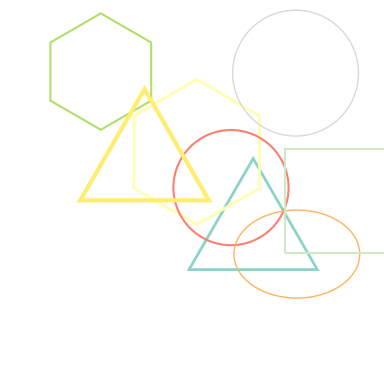[{"shape": "triangle", "thickness": 2, "radius": 0.96, "center": [0.658, 0.396]}, {"shape": "hexagon", "thickness": 2, "radius": 0.94, "center": [0.511, 0.605]}, {"shape": "circle", "thickness": 1.5, "radius": 0.75, "center": [0.6, 0.513]}, {"shape": "oval", "thickness": 1, "radius": 0.82, "center": [0.771, 0.34]}, {"shape": "hexagon", "thickness": 1.5, "radius": 0.76, "center": [0.262, 0.814]}, {"shape": "circle", "thickness": 1, "radius": 0.82, "center": [0.768, 0.81]}, {"shape": "square", "thickness": 1.5, "radius": 0.67, "center": [0.876, 0.478]}, {"shape": "triangle", "thickness": 3, "radius": 0.96, "center": [0.376, 0.576]}]